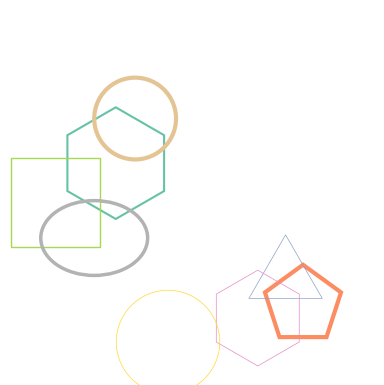[{"shape": "hexagon", "thickness": 1.5, "radius": 0.73, "center": [0.301, 0.576]}, {"shape": "pentagon", "thickness": 3, "radius": 0.52, "center": [0.787, 0.208]}, {"shape": "triangle", "thickness": 0.5, "radius": 0.55, "center": [0.742, 0.28]}, {"shape": "hexagon", "thickness": 0.5, "radius": 0.62, "center": [0.67, 0.174]}, {"shape": "square", "thickness": 1, "radius": 0.58, "center": [0.144, 0.473]}, {"shape": "circle", "thickness": 0.5, "radius": 0.67, "center": [0.436, 0.112]}, {"shape": "circle", "thickness": 3, "radius": 0.53, "center": [0.351, 0.692]}, {"shape": "oval", "thickness": 2.5, "radius": 0.69, "center": [0.245, 0.382]}]